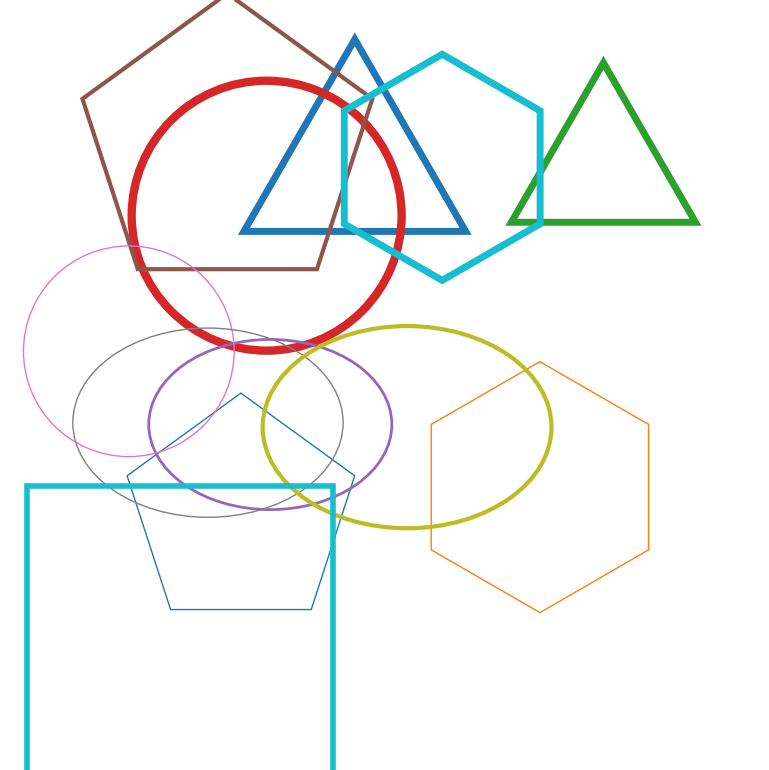[{"shape": "triangle", "thickness": 2.5, "radius": 0.83, "center": [0.461, 0.783]}, {"shape": "pentagon", "thickness": 0.5, "radius": 0.78, "center": [0.313, 0.334]}, {"shape": "hexagon", "thickness": 0.5, "radius": 0.81, "center": [0.701, 0.367]}, {"shape": "triangle", "thickness": 2.5, "radius": 0.69, "center": [0.784, 0.78]}, {"shape": "circle", "thickness": 3, "radius": 0.88, "center": [0.346, 0.72]}, {"shape": "oval", "thickness": 1, "radius": 0.79, "center": [0.351, 0.449]}, {"shape": "pentagon", "thickness": 1.5, "radius": 0.99, "center": [0.295, 0.811]}, {"shape": "circle", "thickness": 0.5, "radius": 0.68, "center": [0.167, 0.544]}, {"shape": "oval", "thickness": 0.5, "radius": 0.88, "center": [0.27, 0.451]}, {"shape": "oval", "thickness": 1.5, "radius": 0.94, "center": [0.529, 0.445]}, {"shape": "square", "thickness": 2, "radius": 0.99, "center": [0.234, 0.17]}, {"shape": "hexagon", "thickness": 2.5, "radius": 0.73, "center": [0.574, 0.783]}]